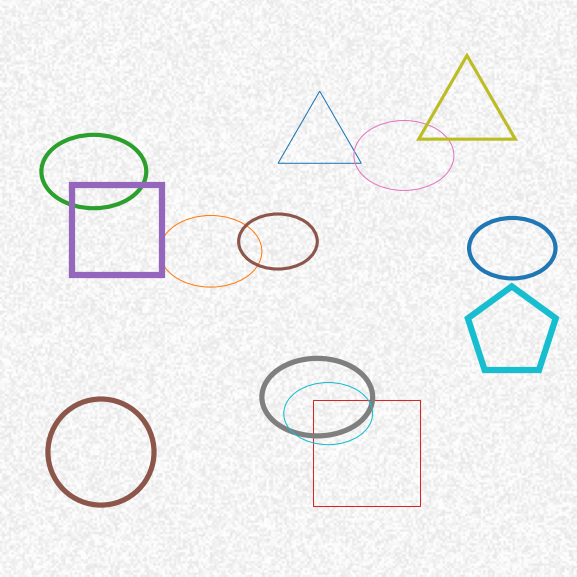[{"shape": "triangle", "thickness": 0.5, "radius": 0.42, "center": [0.554, 0.758]}, {"shape": "oval", "thickness": 2, "radius": 0.37, "center": [0.887, 0.569]}, {"shape": "oval", "thickness": 0.5, "radius": 0.44, "center": [0.365, 0.564]}, {"shape": "oval", "thickness": 2, "radius": 0.45, "center": [0.162, 0.702]}, {"shape": "square", "thickness": 0.5, "radius": 0.46, "center": [0.635, 0.215]}, {"shape": "square", "thickness": 3, "radius": 0.39, "center": [0.202, 0.601]}, {"shape": "oval", "thickness": 1.5, "radius": 0.34, "center": [0.481, 0.581]}, {"shape": "circle", "thickness": 2.5, "radius": 0.46, "center": [0.175, 0.216]}, {"shape": "oval", "thickness": 0.5, "radius": 0.43, "center": [0.699, 0.73]}, {"shape": "oval", "thickness": 2.5, "radius": 0.48, "center": [0.549, 0.311]}, {"shape": "triangle", "thickness": 1.5, "radius": 0.48, "center": [0.809, 0.806]}, {"shape": "oval", "thickness": 0.5, "radius": 0.38, "center": [0.568, 0.283]}, {"shape": "pentagon", "thickness": 3, "radius": 0.4, "center": [0.886, 0.423]}]